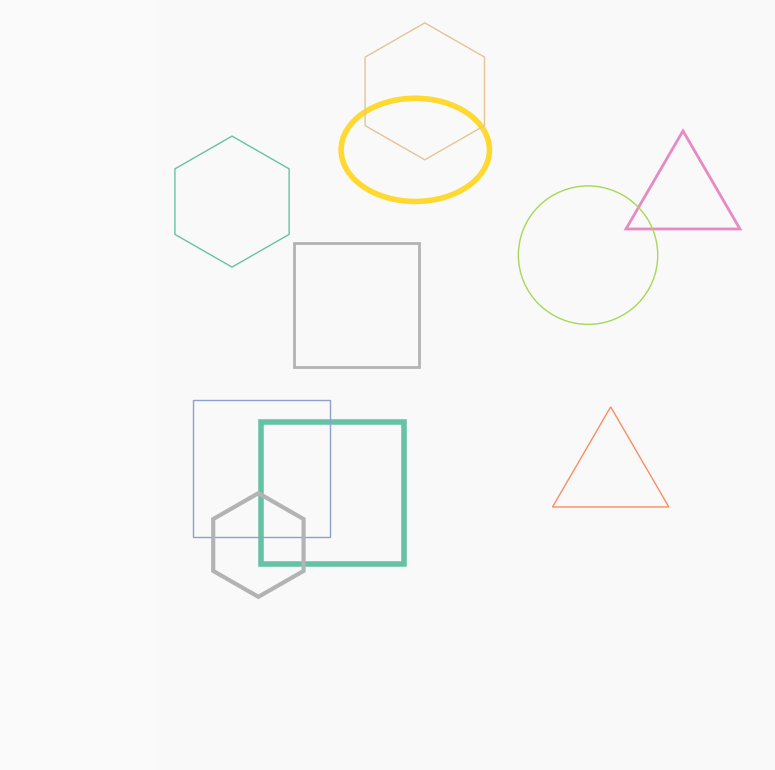[{"shape": "square", "thickness": 2, "radius": 0.46, "center": [0.429, 0.36]}, {"shape": "hexagon", "thickness": 0.5, "radius": 0.43, "center": [0.299, 0.738]}, {"shape": "triangle", "thickness": 0.5, "radius": 0.43, "center": [0.788, 0.385]}, {"shape": "square", "thickness": 0.5, "radius": 0.44, "center": [0.337, 0.392]}, {"shape": "triangle", "thickness": 1, "radius": 0.42, "center": [0.881, 0.745]}, {"shape": "circle", "thickness": 0.5, "radius": 0.45, "center": [0.759, 0.669]}, {"shape": "oval", "thickness": 2, "radius": 0.48, "center": [0.536, 0.805]}, {"shape": "hexagon", "thickness": 0.5, "radius": 0.44, "center": [0.548, 0.881]}, {"shape": "square", "thickness": 1, "radius": 0.4, "center": [0.46, 0.604]}, {"shape": "hexagon", "thickness": 1.5, "radius": 0.34, "center": [0.333, 0.292]}]